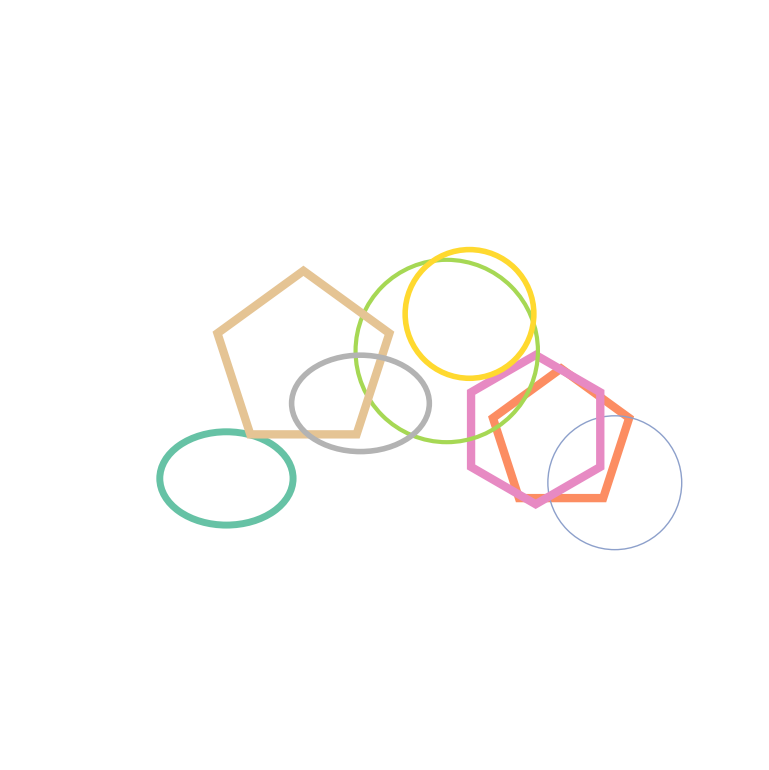[{"shape": "oval", "thickness": 2.5, "radius": 0.43, "center": [0.294, 0.379]}, {"shape": "pentagon", "thickness": 3, "radius": 0.47, "center": [0.729, 0.428]}, {"shape": "circle", "thickness": 0.5, "radius": 0.43, "center": [0.798, 0.373]}, {"shape": "hexagon", "thickness": 3, "radius": 0.48, "center": [0.696, 0.442]}, {"shape": "circle", "thickness": 1.5, "radius": 0.59, "center": [0.58, 0.544]}, {"shape": "circle", "thickness": 2, "radius": 0.42, "center": [0.61, 0.592]}, {"shape": "pentagon", "thickness": 3, "radius": 0.59, "center": [0.394, 0.531]}, {"shape": "oval", "thickness": 2, "radius": 0.45, "center": [0.468, 0.476]}]